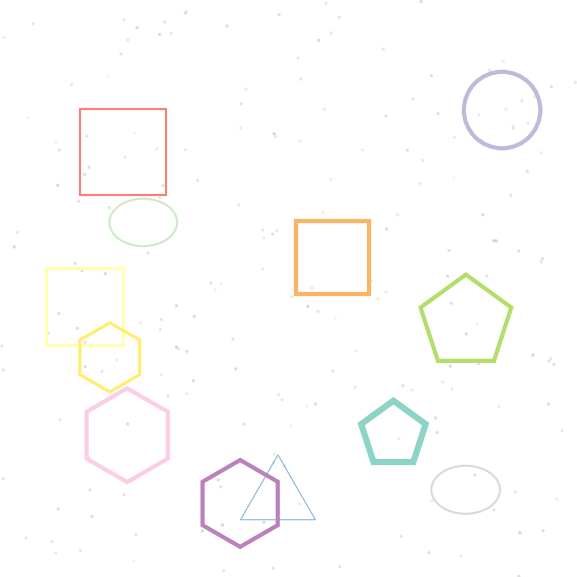[{"shape": "pentagon", "thickness": 3, "radius": 0.29, "center": [0.681, 0.247]}, {"shape": "square", "thickness": 1.5, "radius": 0.33, "center": [0.147, 0.468]}, {"shape": "circle", "thickness": 2, "radius": 0.33, "center": [0.869, 0.809]}, {"shape": "square", "thickness": 1, "radius": 0.37, "center": [0.213, 0.735]}, {"shape": "triangle", "thickness": 0.5, "radius": 0.37, "center": [0.481, 0.137]}, {"shape": "square", "thickness": 2, "radius": 0.32, "center": [0.576, 0.553]}, {"shape": "pentagon", "thickness": 2, "radius": 0.41, "center": [0.807, 0.441]}, {"shape": "hexagon", "thickness": 2, "radius": 0.41, "center": [0.22, 0.246]}, {"shape": "oval", "thickness": 1, "radius": 0.3, "center": [0.806, 0.151]}, {"shape": "hexagon", "thickness": 2, "radius": 0.38, "center": [0.416, 0.127]}, {"shape": "oval", "thickness": 1, "radius": 0.29, "center": [0.248, 0.614]}, {"shape": "hexagon", "thickness": 1.5, "radius": 0.3, "center": [0.19, 0.38]}]